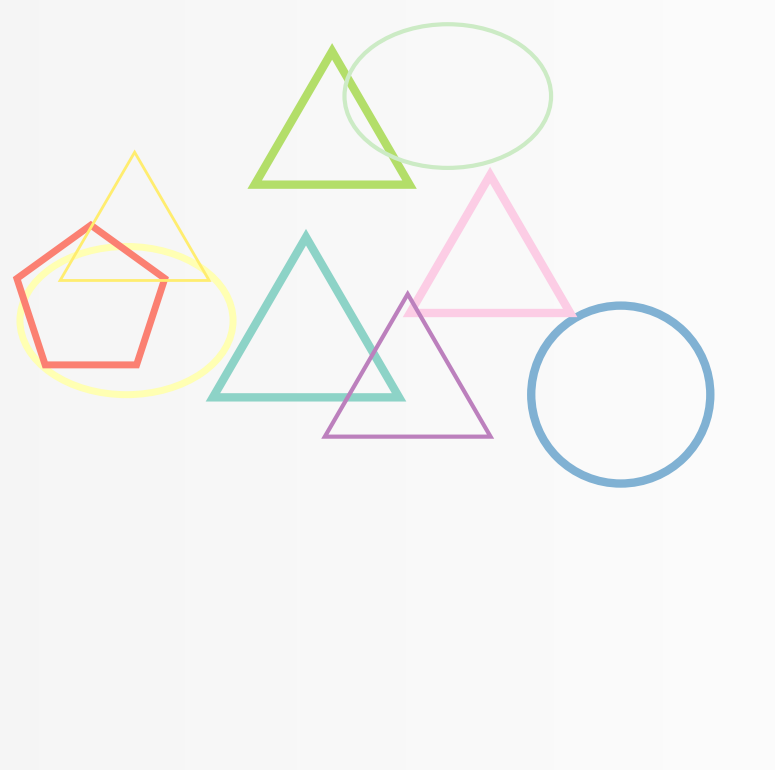[{"shape": "triangle", "thickness": 3, "radius": 0.69, "center": [0.395, 0.553]}, {"shape": "oval", "thickness": 2.5, "radius": 0.69, "center": [0.163, 0.584]}, {"shape": "pentagon", "thickness": 2.5, "radius": 0.5, "center": [0.117, 0.607]}, {"shape": "circle", "thickness": 3, "radius": 0.58, "center": [0.801, 0.488]}, {"shape": "triangle", "thickness": 3, "radius": 0.58, "center": [0.429, 0.818]}, {"shape": "triangle", "thickness": 3, "radius": 0.6, "center": [0.632, 0.653]}, {"shape": "triangle", "thickness": 1.5, "radius": 0.62, "center": [0.526, 0.495]}, {"shape": "oval", "thickness": 1.5, "radius": 0.67, "center": [0.578, 0.875]}, {"shape": "triangle", "thickness": 1, "radius": 0.56, "center": [0.174, 0.691]}]